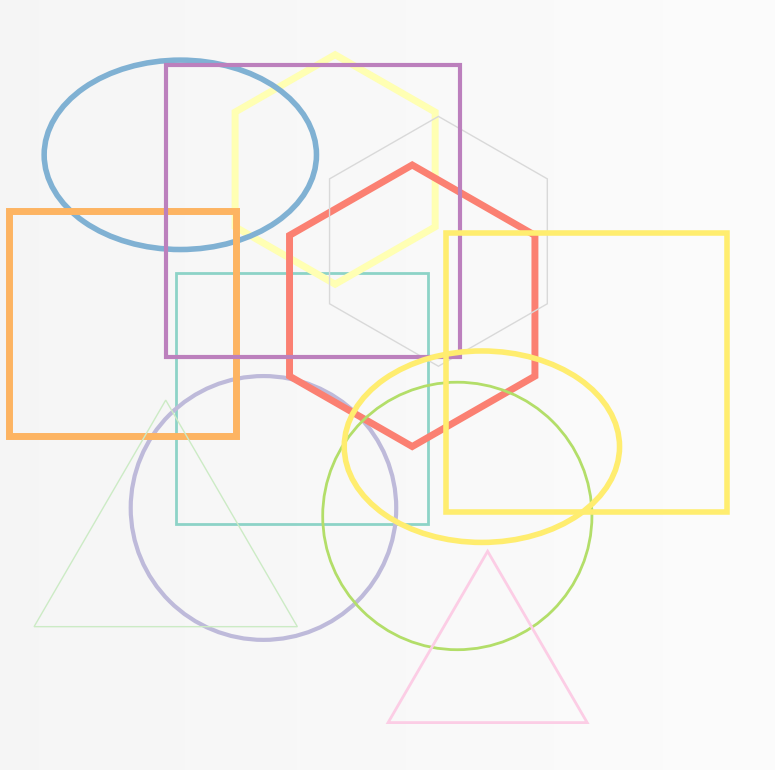[{"shape": "square", "thickness": 1, "radius": 0.81, "center": [0.39, 0.482]}, {"shape": "hexagon", "thickness": 2.5, "radius": 0.75, "center": [0.432, 0.78]}, {"shape": "circle", "thickness": 1.5, "radius": 0.86, "center": [0.34, 0.34]}, {"shape": "hexagon", "thickness": 2.5, "radius": 0.91, "center": [0.532, 0.603]}, {"shape": "oval", "thickness": 2, "radius": 0.88, "center": [0.233, 0.799]}, {"shape": "square", "thickness": 2.5, "radius": 0.73, "center": [0.158, 0.58]}, {"shape": "circle", "thickness": 1, "radius": 0.87, "center": [0.59, 0.33]}, {"shape": "triangle", "thickness": 1, "radius": 0.74, "center": [0.629, 0.136]}, {"shape": "hexagon", "thickness": 0.5, "radius": 0.81, "center": [0.566, 0.687]}, {"shape": "square", "thickness": 1.5, "radius": 0.95, "center": [0.404, 0.726]}, {"shape": "triangle", "thickness": 0.5, "radius": 0.98, "center": [0.214, 0.284]}, {"shape": "square", "thickness": 2, "radius": 0.91, "center": [0.756, 0.516]}, {"shape": "oval", "thickness": 2, "radius": 0.89, "center": [0.622, 0.42]}]